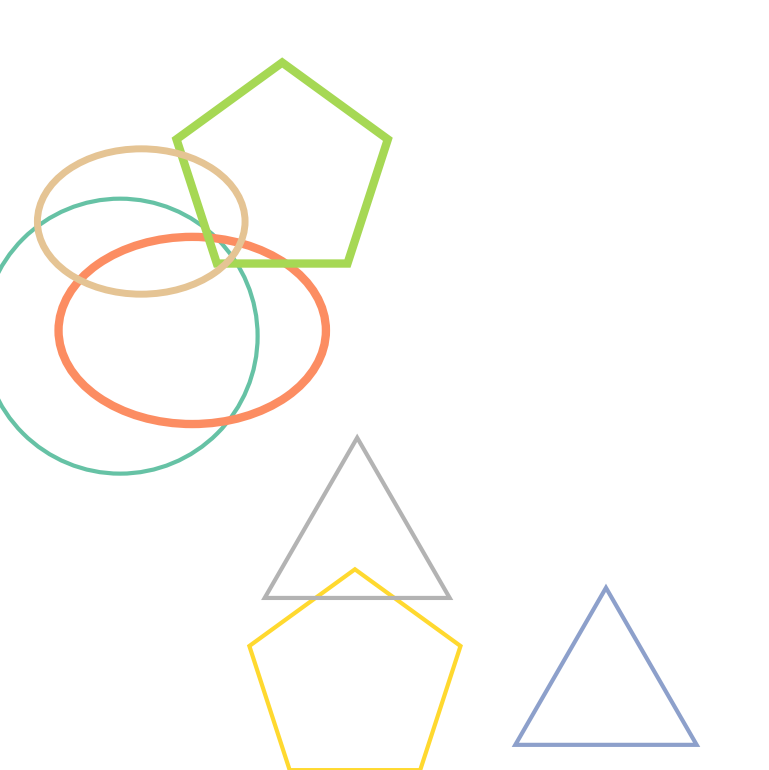[{"shape": "circle", "thickness": 1.5, "radius": 0.89, "center": [0.156, 0.563]}, {"shape": "oval", "thickness": 3, "radius": 0.87, "center": [0.25, 0.571]}, {"shape": "triangle", "thickness": 1.5, "radius": 0.68, "center": [0.787, 0.101]}, {"shape": "pentagon", "thickness": 3, "radius": 0.72, "center": [0.366, 0.774]}, {"shape": "pentagon", "thickness": 1.5, "radius": 0.72, "center": [0.461, 0.116]}, {"shape": "oval", "thickness": 2.5, "radius": 0.67, "center": [0.183, 0.712]}, {"shape": "triangle", "thickness": 1.5, "radius": 0.69, "center": [0.464, 0.293]}]